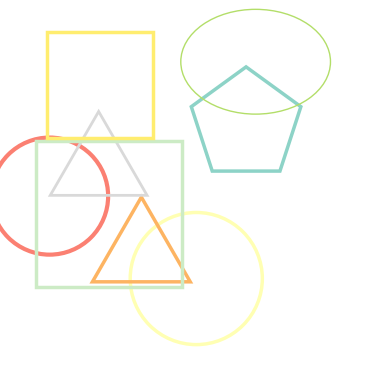[{"shape": "pentagon", "thickness": 2.5, "radius": 0.75, "center": [0.639, 0.677]}, {"shape": "circle", "thickness": 2.5, "radius": 0.86, "center": [0.51, 0.276]}, {"shape": "circle", "thickness": 3, "radius": 0.76, "center": [0.129, 0.491]}, {"shape": "triangle", "thickness": 2.5, "radius": 0.73, "center": [0.367, 0.341]}, {"shape": "oval", "thickness": 1, "radius": 0.97, "center": [0.664, 0.84]}, {"shape": "triangle", "thickness": 2, "radius": 0.73, "center": [0.256, 0.565]}, {"shape": "square", "thickness": 2.5, "radius": 0.95, "center": [0.283, 0.444]}, {"shape": "square", "thickness": 2.5, "radius": 0.69, "center": [0.26, 0.78]}]